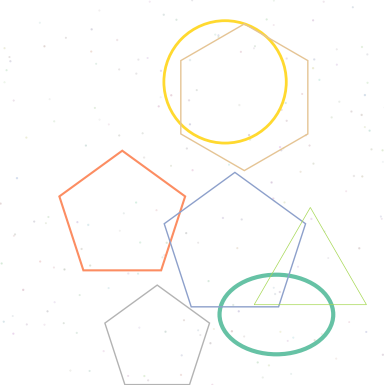[{"shape": "oval", "thickness": 3, "radius": 0.74, "center": [0.718, 0.183]}, {"shape": "pentagon", "thickness": 1.5, "radius": 0.86, "center": [0.318, 0.437]}, {"shape": "pentagon", "thickness": 1, "radius": 0.97, "center": [0.61, 0.359]}, {"shape": "triangle", "thickness": 0.5, "radius": 0.84, "center": [0.806, 0.293]}, {"shape": "circle", "thickness": 2, "radius": 0.79, "center": [0.585, 0.787]}, {"shape": "hexagon", "thickness": 1, "radius": 0.95, "center": [0.635, 0.747]}, {"shape": "pentagon", "thickness": 1, "radius": 0.71, "center": [0.408, 0.117]}]